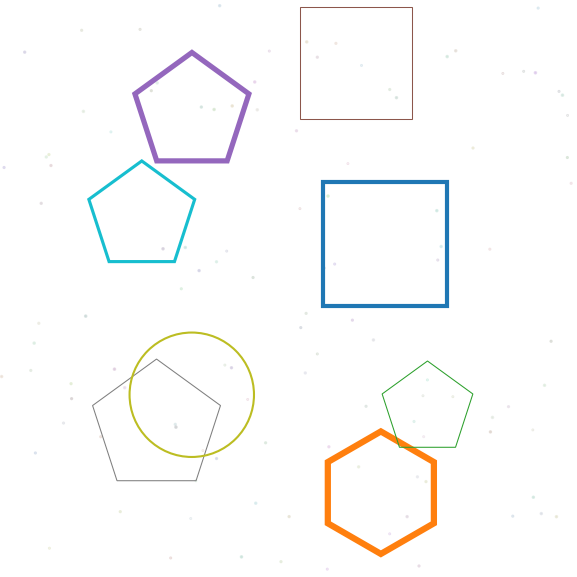[{"shape": "square", "thickness": 2, "radius": 0.54, "center": [0.667, 0.577]}, {"shape": "hexagon", "thickness": 3, "radius": 0.53, "center": [0.659, 0.146]}, {"shape": "pentagon", "thickness": 0.5, "radius": 0.41, "center": [0.74, 0.291]}, {"shape": "pentagon", "thickness": 2.5, "radius": 0.52, "center": [0.332, 0.804]}, {"shape": "square", "thickness": 0.5, "radius": 0.48, "center": [0.617, 0.89]}, {"shape": "pentagon", "thickness": 0.5, "radius": 0.58, "center": [0.271, 0.261]}, {"shape": "circle", "thickness": 1, "radius": 0.54, "center": [0.332, 0.316]}, {"shape": "pentagon", "thickness": 1.5, "radius": 0.48, "center": [0.245, 0.624]}]